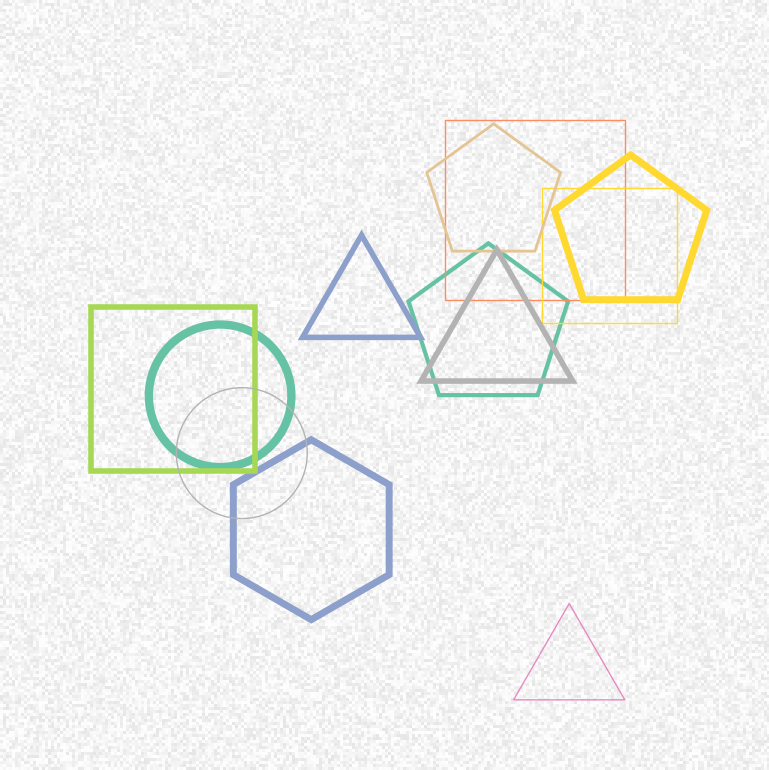[{"shape": "pentagon", "thickness": 1.5, "radius": 0.54, "center": [0.634, 0.575]}, {"shape": "circle", "thickness": 3, "radius": 0.46, "center": [0.286, 0.486]}, {"shape": "square", "thickness": 0.5, "radius": 0.58, "center": [0.695, 0.727]}, {"shape": "triangle", "thickness": 2, "radius": 0.44, "center": [0.47, 0.606]}, {"shape": "hexagon", "thickness": 2.5, "radius": 0.58, "center": [0.404, 0.312]}, {"shape": "triangle", "thickness": 0.5, "radius": 0.42, "center": [0.739, 0.133]}, {"shape": "square", "thickness": 2, "radius": 0.53, "center": [0.224, 0.495]}, {"shape": "square", "thickness": 0.5, "radius": 0.44, "center": [0.791, 0.668]}, {"shape": "pentagon", "thickness": 2.5, "radius": 0.52, "center": [0.819, 0.695]}, {"shape": "pentagon", "thickness": 1, "radius": 0.46, "center": [0.641, 0.748]}, {"shape": "circle", "thickness": 0.5, "radius": 0.43, "center": [0.314, 0.412]}, {"shape": "triangle", "thickness": 2, "radius": 0.57, "center": [0.645, 0.562]}]